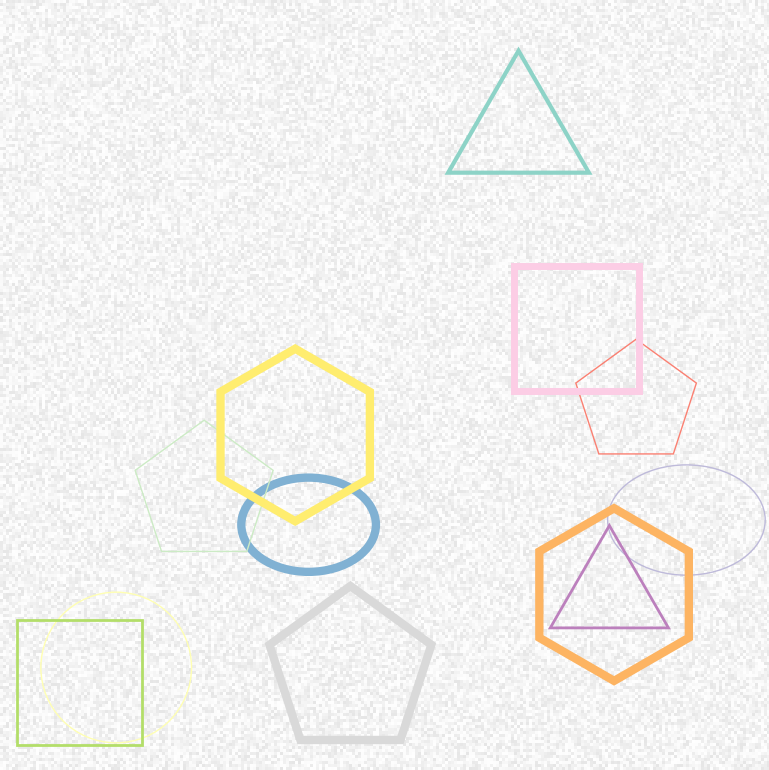[{"shape": "triangle", "thickness": 1.5, "radius": 0.53, "center": [0.673, 0.829]}, {"shape": "circle", "thickness": 0.5, "radius": 0.49, "center": [0.151, 0.133]}, {"shape": "oval", "thickness": 0.5, "radius": 0.51, "center": [0.891, 0.325]}, {"shape": "pentagon", "thickness": 0.5, "radius": 0.41, "center": [0.826, 0.477]}, {"shape": "oval", "thickness": 3, "radius": 0.44, "center": [0.401, 0.319]}, {"shape": "hexagon", "thickness": 3, "radius": 0.56, "center": [0.798, 0.228]}, {"shape": "square", "thickness": 1, "radius": 0.41, "center": [0.103, 0.113]}, {"shape": "square", "thickness": 2.5, "radius": 0.41, "center": [0.748, 0.573]}, {"shape": "pentagon", "thickness": 3, "radius": 0.55, "center": [0.455, 0.128]}, {"shape": "triangle", "thickness": 1, "radius": 0.44, "center": [0.791, 0.229]}, {"shape": "pentagon", "thickness": 0.5, "radius": 0.47, "center": [0.265, 0.36]}, {"shape": "hexagon", "thickness": 3, "radius": 0.56, "center": [0.383, 0.435]}]